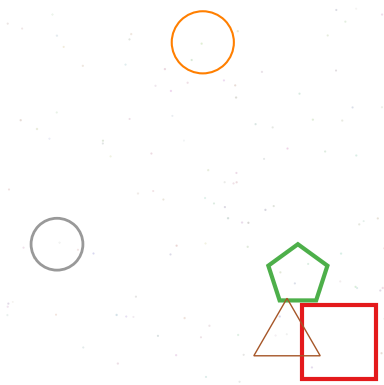[{"shape": "square", "thickness": 3, "radius": 0.48, "center": [0.881, 0.111]}, {"shape": "pentagon", "thickness": 3, "radius": 0.4, "center": [0.774, 0.285]}, {"shape": "circle", "thickness": 1.5, "radius": 0.4, "center": [0.527, 0.89]}, {"shape": "triangle", "thickness": 1, "radius": 0.5, "center": [0.746, 0.126]}, {"shape": "circle", "thickness": 2, "radius": 0.34, "center": [0.148, 0.366]}]